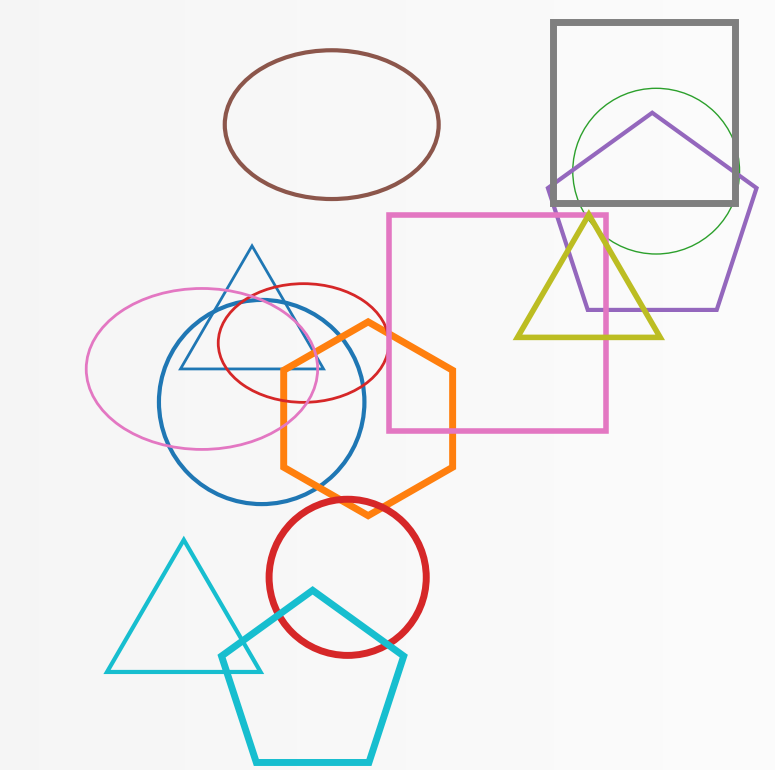[{"shape": "triangle", "thickness": 1, "radius": 0.53, "center": [0.325, 0.574]}, {"shape": "circle", "thickness": 1.5, "radius": 0.66, "center": [0.338, 0.478]}, {"shape": "hexagon", "thickness": 2.5, "radius": 0.63, "center": [0.475, 0.456]}, {"shape": "circle", "thickness": 0.5, "radius": 0.54, "center": [0.847, 0.778]}, {"shape": "circle", "thickness": 2.5, "radius": 0.51, "center": [0.449, 0.25]}, {"shape": "oval", "thickness": 1, "radius": 0.55, "center": [0.392, 0.555]}, {"shape": "pentagon", "thickness": 1.5, "radius": 0.71, "center": [0.842, 0.712]}, {"shape": "oval", "thickness": 1.5, "radius": 0.69, "center": [0.428, 0.838]}, {"shape": "square", "thickness": 2, "radius": 0.7, "center": [0.642, 0.581]}, {"shape": "oval", "thickness": 1, "radius": 0.75, "center": [0.261, 0.521]}, {"shape": "square", "thickness": 2.5, "radius": 0.59, "center": [0.831, 0.854]}, {"shape": "triangle", "thickness": 2, "radius": 0.53, "center": [0.76, 0.615]}, {"shape": "pentagon", "thickness": 2.5, "radius": 0.62, "center": [0.403, 0.11]}, {"shape": "triangle", "thickness": 1.5, "radius": 0.57, "center": [0.237, 0.185]}]